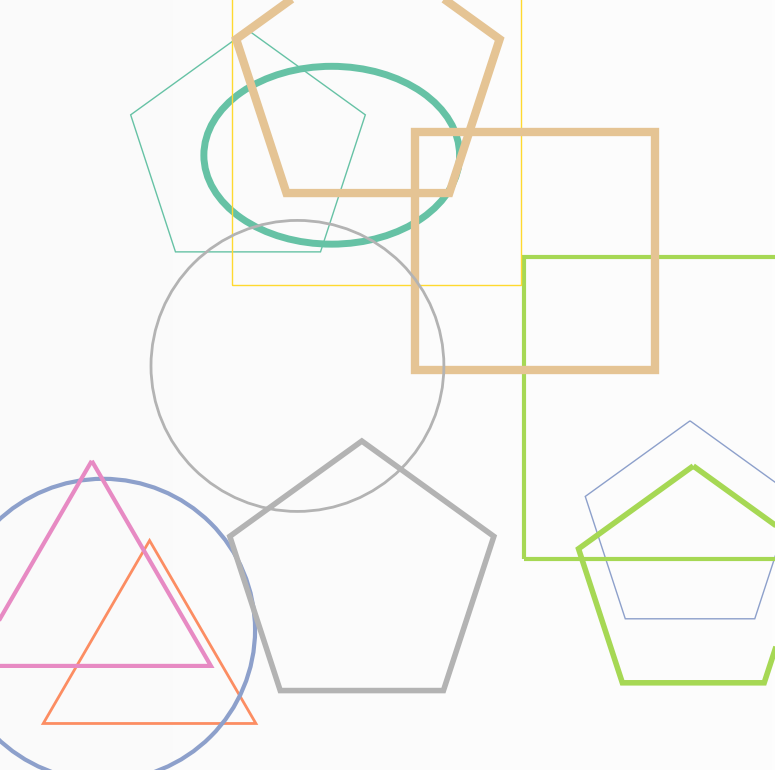[{"shape": "oval", "thickness": 2.5, "radius": 0.82, "center": [0.428, 0.798]}, {"shape": "pentagon", "thickness": 0.5, "radius": 0.8, "center": [0.32, 0.802]}, {"shape": "triangle", "thickness": 1, "radius": 0.79, "center": [0.193, 0.14]}, {"shape": "pentagon", "thickness": 0.5, "radius": 0.71, "center": [0.89, 0.311]}, {"shape": "circle", "thickness": 1.5, "radius": 0.98, "center": [0.133, 0.182]}, {"shape": "triangle", "thickness": 1.5, "radius": 0.89, "center": [0.118, 0.224]}, {"shape": "square", "thickness": 1.5, "radius": 0.98, "center": [0.873, 0.47]}, {"shape": "pentagon", "thickness": 2, "radius": 0.78, "center": [0.895, 0.239]}, {"shape": "square", "thickness": 0.5, "radius": 0.93, "center": [0.486, 0.816]}, {"shape": "pentagon", "thickness": 3, "radius": 0.89, "center": [0.475, 0.894]}, {"shape": "square", "thickness": 3, "radius": 0.77, "center": [0.691, 0.674]}, {"shape": "pentagon", "thickness": 2, "radius": 0.9, "center": [0.467, 0.248]}, {"shape": "circle", "thickness": 1, "radius": 0.94, "center": [0.384, 0.525]}]